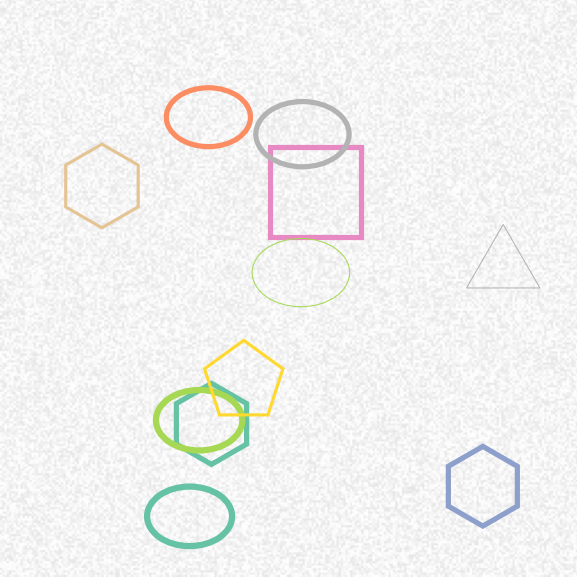[{"shape": "oval", "thickness": 3, "radius": 0.37, "center": [0.328, 0.105]}, {"shape": "hexagon", "thickness": 2.5, "radius": 0.35, "center": [0.366, 0.265]}, {"shape": "oval", "thickness": 2.5, "radius": 0.36, "center": [0.361, 0.796]}, {"shape": "hexagon", "thickness": 2.5, "radius": 0.34, "center": [0.836, 0.157]}, {"shape": "square", "thickness": 2.5, "radius": 0.39, "center": [0.547, 0.667]}, {"shape": "oval", "thickness": 3, "radius": 0.37, "center": [0.345, 0.271]}, {"shape": "oval", "thickness": 0.5, "radius": 0.42, "center": [0.521, 0.527]}, {"shape": "pentagon", "thickness": 1.5, "radius": 0.36, "center": [0.422, 0.338]}, {"shape": "hexagon", "thickness": 1.5, "radius": 0.36, "center": [0.177, 0.677]}, {"shape": "oval", "thickness": 2.5, "radius": 0.4, "center": [0.524, 0.767]}, {"shape": "triangle", "thickness": 0.5, "radius": 0.37, "center": [0.871, 0.537]}]